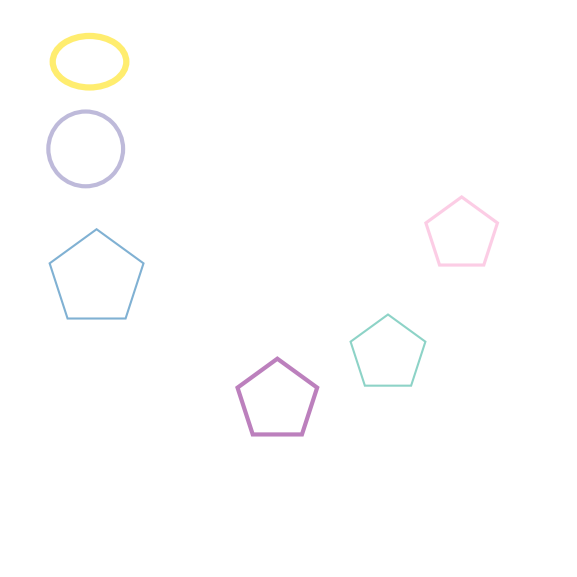[{"shape": "pentagon", "thickness": 1, "radius": 0.34, "center": [0.672, 0.386]}, {"shape": "circle", "thickness": 2, "radius": 0.32, "center": [0.148, 0.741]}, {"shape": "pentagon", "thickness": 1, "radius": 0.43, "center": [0.167, 0.517]}, {"shape": "pentagon", "thickness": 1.5, "radius": 0.33, "center": [0.799, 0.593]}, {"shape": "pentagon", "thickness": 2, "radius": 0.36, "center": [0.48, 0.305]}, {"shape": "oval", "thickness": 3, "radius": 0.32, "center": [0.155, 0.892]}]